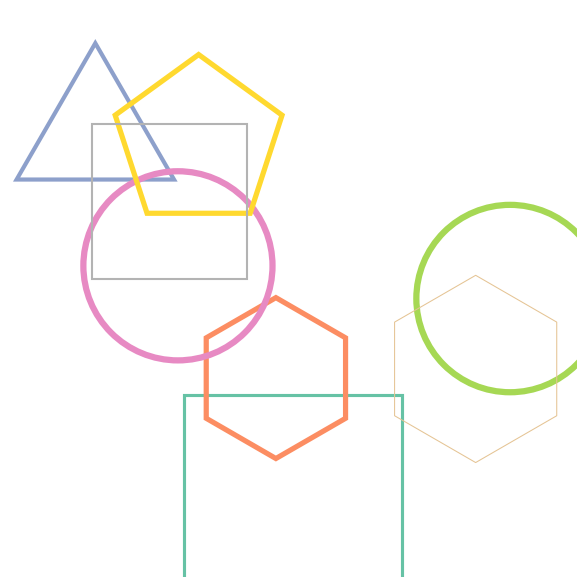[{"shape": "square", "thickness": 1.5, "radius": 0.94, "center": [0.508, 0.127]}, {"shape": "hexagon", "thickness": 2.5, "radius": 0.7, "center": [0.478, 0.344]}, {"shape": "triangle", "thickness": 2, "radius": 0.79, "center": [0.165, 0.767]}, {"shape": "circle", "thickness": 3, "radius": 0.82, "center": [0.308, 0.539]}, {"shape": "circle", "thickness": 3, "radius": 0.81, "center": [0.883, 0.482]}, {"shape": "pentagon", "thickness": 2.5, "radius": 0.76, "center": [0.344, 0.753]}, {"shape": "hexagon", "thickness": 0.5, "radius": 0.81, "center": [0.824, 0.36]}, {"shape": "square", "thickness": 1, "radius": 0.67, "center": [0.294, 0.65]}]